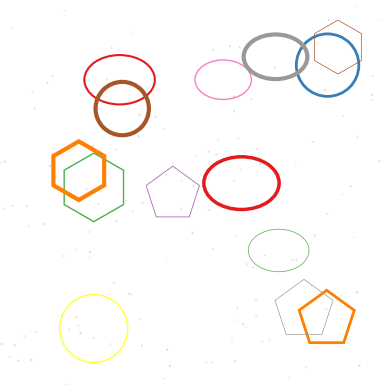[{"shape": "oval", "thickness": 2.5, "radius": 0.49, "center": [0.627, 0.524]}, {"shape": "oval", "thickness": 1.5, "radius": 0.46, "center": [0.311, 0.793]}, {"shape": "circle", "thickness": 2, "radius": 0.41, "center": [0.851, 0.831]}, {"shape": "hexagon", "thickness": 1, "radius": 0.44, "center": [0.244, 0.513]}, {"shape": "oval", "thickness": 0.5, "radius": 0.39, "center": [0.724, 0.349]}, {"shape": "pentagon", "thickness": 0.5, "radius": 0.36, "center": [0.449, 0.496]}, {"shape": "hexagon", "thickness": 3, "radius": 0.38, "center": [0.205, 0.557]}, {"shape": "pentagon", "thickness": 2, "radius": 0.38, "center": [0.849, 0.171]}, {"shape": "circle", "thickness": 1, "radius": 0.44, "center": [0.243, 0.147]}, {"shape": "circle", "thickness": 3, "radius": 0.35, "center": [0.317, 0.718]}, {"shape": "hexagon", "thickness": 0.5, "radius": 0.35, "center": [0.878, 0.878]}, {"shape": "oval", "thickness": 1, "radius": 0.37, "center": [0.58, 0.793]}, {"shape": "oval", "thickness": 3, "radius": 0.41, "center": [0.716, 0.853]}, {"shape": "pentagon", "thickness": 0.5, "radius": 0.4, "center": [0.79, 0.195]}]